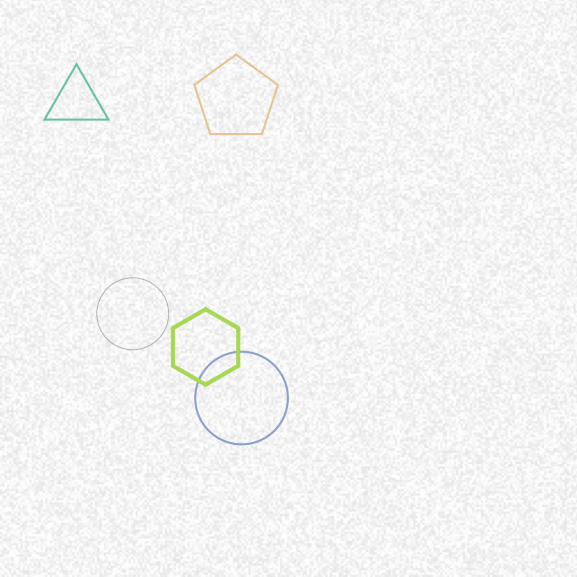[{"shape": "triangle", "thickness": 1, "radius": 0.32, "center": [0.132, 0.824]}, {"shape": "circle", "thickness": 1, "radius": 0.4, "center": [0.418, 0.31]}, {"shape": "hexagon", "thickness": 2, "radius": 0.33, "center": [0.356, 0.398]}, {"shape": "pentagon", "thickness": 1, "radius": 0.38, "center": [0.409, 0.829]}, {"shape": "circle", "thickness": 0.5, "radius": 0.31, "center": [0.23, 0.456]}]